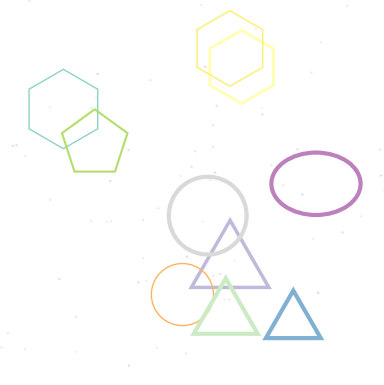[{"shape": "hexagon", "thickness": 1, "radius": 0.51, "center": [0.165, 0.717]}, {"shape": "hexagon", "thickness": 2, "radius": 0.48, "center": [0.627, 0.826]}, {"shape": "triangle", "thickness": 2.5, "radius": 0.58, "center": [0.598, 0.312]}, {"shape": "triangle", "thickness": 3, "radius": 0.41, "center": [0.762, 0.163]}, {"shape": "circle", "thickness": 1, "radius": 0.4, "center": [0.474, 0.235]}, {"shape": "pentagon", "thickness": 1.5, "radius": 0.45, "center": [0.246, 0.627]}, {"shape": "circle", "thickness": 3, "radius": 0.51, "center": [0.54, 0.44]}, {"shape": "oval", "thickness": 3, "radius": 0.58, "center": [0.821, 0.523]}, {"shape": "triangle", "thickness": 3, "radius": 0.48, "center": [0.586, 0.181]}, {"shape": "hexagon", "thickness": 1, "radius": 0.49, "center": [0.597, 0.874]}]